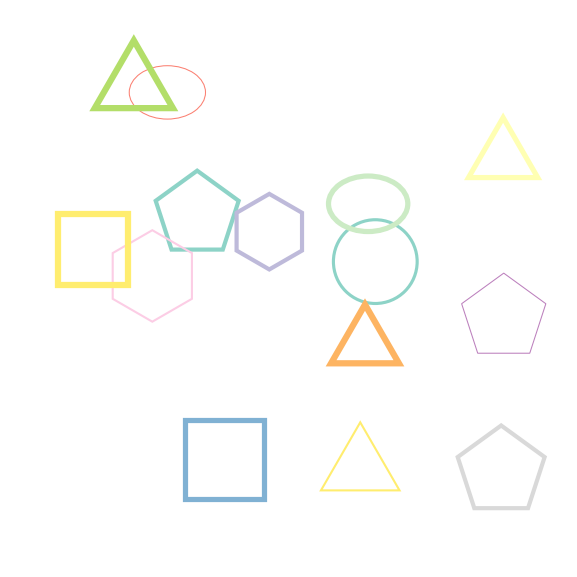[{"shape": "pentagon", "thickness": 2, "radius": 0.38, "center": [0.341, 0.628]}, {"shape": "circle", "thickness": 1.5, "radius": 0.36, "center": [0.65, 0.546]}, {"shape": "triangle", "thickness": 2.5, "radius": 0.35, "center": [0.871, 0.726]}, {"shape": "hexagon", "thickness": 2, "radius": 0.33, "center": [0.466, 0.598]}, {"shape": "oval", "thickness": 0.5, "radius": 0.33, "center": [0.29, 0.839]}, {"shape": "square", "thickness": 2.5, "radius": 0.34, "center": [0.389, 0.203]}, {"shape": "triangle", "thickness": 3, "radius": 0.34, "center": [0.632, 0.404]}, {"shape": "triangle", "thickness": 3, "radius": 0.39, "center": [0.232, 0.851]}, {"shape": "hexagon", "thickness": 1, "radius": 0.4, "center": [0.264, 0.521]}, {"shape": "pentagon", "thickness": 2, "radius": 0.4, "center": [0.868, 0.183]}, {"shape": "pentagon", "thickness": 0.5, "radius": 0.38, "center": [0.872, 0.45]}, {"shape": "oval", "thickness": 2.5, "radius": 0.34, "center": [0.638, 0.646]}, {"shape": "square", "thickness": 3, "radius": 0.3, "center": [0.161, 0.567]}, {"shape": "triangle", "thickness": 1, "radius": 0.39, "center": [0.624, 0.189]}]